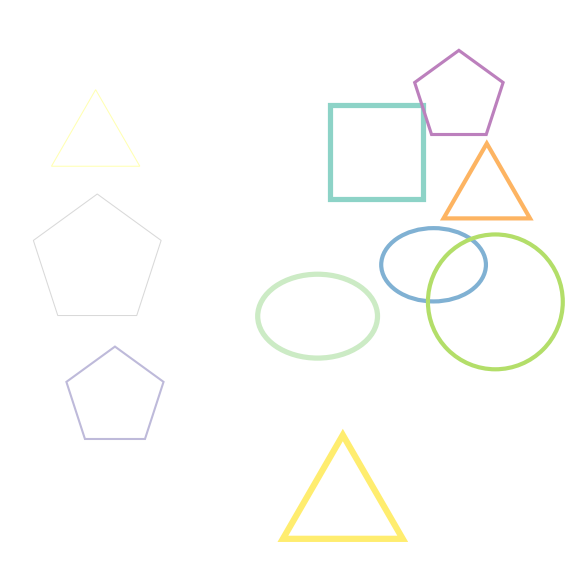[{"shape": "square", "thickness": 2.5, "radius": 0.4, "center": [0.652, 0.736]}, {"shape": "triangle", "thickness": 0.5, "radius": 0.44, "center": [0.166, 0.755]}, {"shape": "pentagon", "thickness": 1, "radius": 0.44, "center": [0.199, 0.311]}, {"shape": "oval", "thickness": 2, "radius": 0.45, "center": [0.751, 0.541]}, {"shape": "triangle", "thickness": 2, "radius": 0.43, "center": [0.843, 0.664]}, {"shape": "circle", "thickness": 2, "radius": 0.58, "center": [0.858, 0.476]}, {"shape": "pentagon", "thickness": 0.5, "radius": 0.58, "center": [0.168, 0.547]}, {"shape": "pentagon", "thickness": 1.5, "radius": 0.4, "center": [0.795, 0.831]}, {"shape": "oval", "thickness": 2.5, "radius": 0.52, "center": [0.55, 0.452]}, {"shape": "triangle", "thickness": 3, "radius": 0.6, "center": [0.594, 0.126]}]